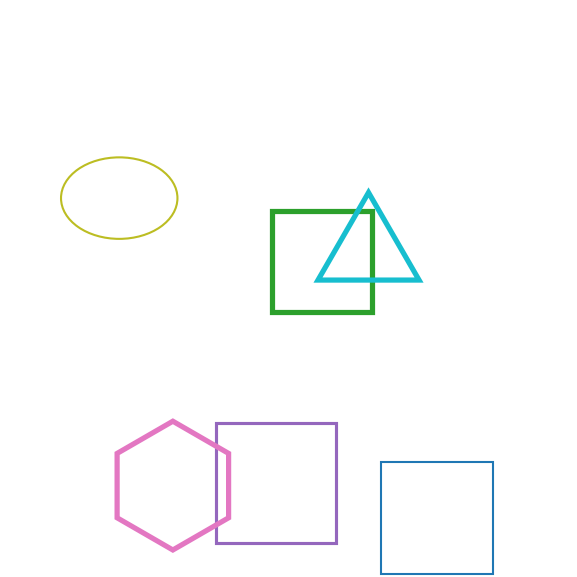[{"shape": "square", "thickness": 1, "radius": 0.48, "center": [0.757, 0.102]}, {"shape": "square", "thickness": 2.5, "radius": 0.43, "center": [0.557, 0.546]}, {"shape": "square", "thickness": 1.5, "radius": 0.52, "center": [0.478, 0.163]}, {"shape": "hexagon", "thickness": 2.5, "radius": 0.56, "center": [0.299, 0.158]}, {"shape": "oval", "thickness": 1, "radius": 0.5, "center": [0.206, 0.656]}, {"shape": "triangle", "thickness": 2.5, "radius": 0.51, "center": [0.638, 0.565]}]